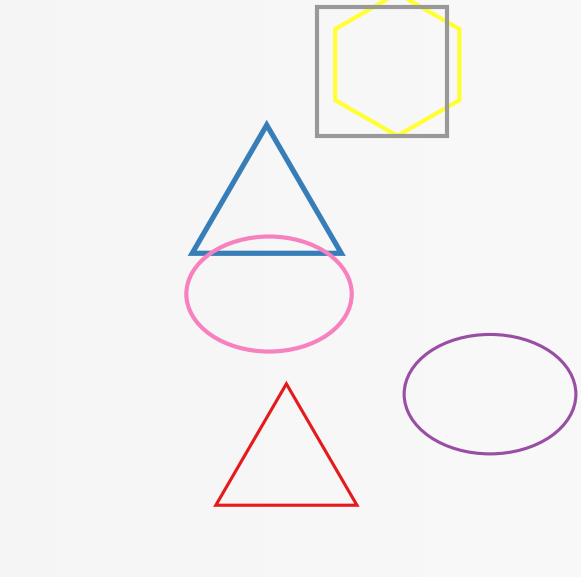[{"shape": "triangle", "thickness": 1.5, "radius": 0.7, "center": [0.493, 0.194]}, {"shape": "triangle", "thickness": 2.5, "radius": 0.74, "center": [0.459, 0.635]}, {"shape": "oval", "thickness": 1.5, "radius": 0.74, "center": [0.843, 0.317]}, {"shape": "hexagon", "thickness": 2, "radius": 0.62, "center": [0.684, 0.887]}, {"shape": "oval", "thickness": 2, "radius": 0.71, "center": [0.463, 0.49]}, {"shape": "square", "thickness": 2, "radius": 0.56, "center": [0.657, 0.876]}]